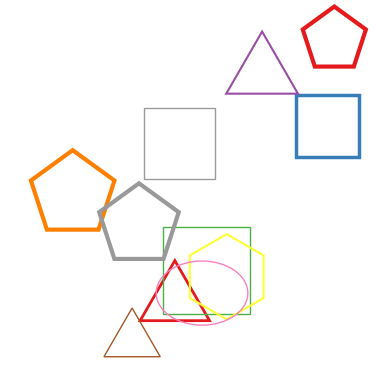[{"shape": "pentagon", "thickness": 3, "radius": 0.43, "center": [0.868, 0.897]}, {"shape": "triangle", "thickness": 2, "radius": 0.52, "center": [0.454, 0.219]}, {"shape": "square", "thickness": 2.5, "radius": 0.4, "center": [0.851, 0.673]}, {"shape": "square", "thickness": 1, "radius": 0.56, "center": [0.535, 0.298]}, {"shape": "triangle", "thickness": 1.5, "radius": 0.54, "center": [0.681, 0.81]}, {"shape": "pentagon", "thickness": 3, "radius": 0.57, "center": [0.189, 0.496]}, {"shape": "hexagon", "thickness": 1.5, "radius": 0.55, "center": [0.589, 0.281]}, {"shape": "triangle", "thickness": 1, "radius": 0.42, "center": [0.343, 0.116]}, {"shape": "oval", "thickness": 1, "radius": 0.59, "center": [0.525, 0.239]}, {"shape": "pentagon", "thickness": 3, "radius": 0.54, "center": [0.361, 0.415]}, {"shape": "square", "thickness": 1, "radius": 0.46, "center": [0.466, 0.627]}]